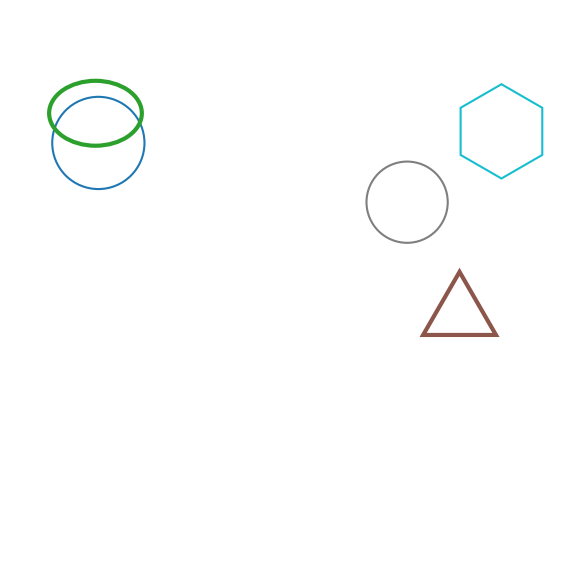[{"shape": "circle", "thickness": 1, "radius": 0.4, "center": [0.17, 0.752]}, {"shape": "oval", "thickness": 2, "radius": 0.4, "center": [0.165, 0.803]}, {"shape": "triangle", "thickness": 2, "radius": 0.36, "center": [0.796, 0.456]}, {"shape": "circle", "thickness": 1, "radius": 0.35, "center": [0.705, 0.649]}, {"shape": "hexagon", "thickness": 1, "radius": 0.41, "center": [0.868, 0.772]}]